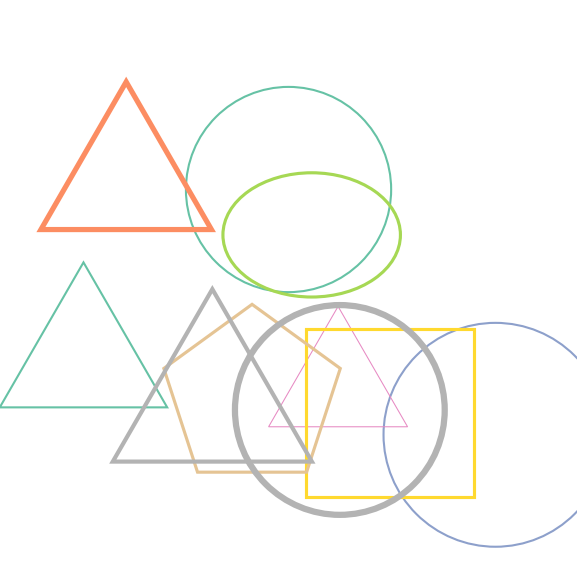[{"shape": "circle", "thickness": 1, "radius": 0.89, "center": [0.5, 0.671]}, {"shape": "triangle", "thickness": 1, "radius": 0.84, "center": [0.145, 0.377]}, {"shape": "triangle", "thickness": 2.5, "radius": 0.85, "center": [0.218, 0.687]}, {"shape": "circle", "thickness": 1, "radius": 0.97, "center": [0.858, 0.246]}, {"shape": "triangle", "thickness": 0.5, "radius": 0.69, "center": [0.585, 0.33]}, {"shape": "oval", "thickness": 1.5, "radius": 0.77, "center": [0.54, 0.592]}, {"shape": "square", "thickness": 1.5, "radius": 0.73, "center": [0.676, 0.284]}, {"shape": "pentagon", "thickness": 1.5, "radius": 0.8, "center": [0.436, 0.311]}, {"shape": "circle", "thickness": 3, "radius": 0.91, "center": [0.588, 0.289]}, {"shape": "triangle", "thickness": 2, "radius": 1.0, "center": [0.368, 0.299]}]